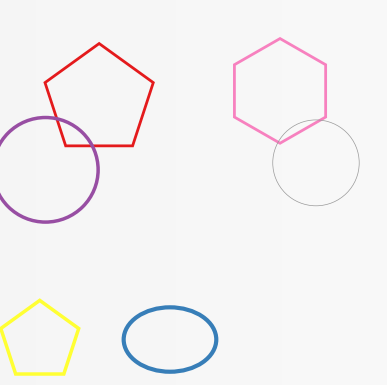[{"shape": "pentagon", "thickness": 2, "radius": 0.73, "center": [0.256, 0.74]}, {"shape": "oval", "thickness": 3, "radius": 0.6, "center": [0.439, 0.118]}, {"shape": "circle", "thickness": 2.5, "radius": 0.68, "center": [0.117, 0.559]}, {"shape": "pentagon", "thickness": 2.5, "radius": 0.53, "center": [0.103, 0.114]}, {"shape": "hexagon", "thickness": 2, "radius": 0.68, "center": [0.723, 0.764]}, {"shape": "circle", "thickness": 0.5, "radius": 0.56, "center": [0.815, 0.577]}]